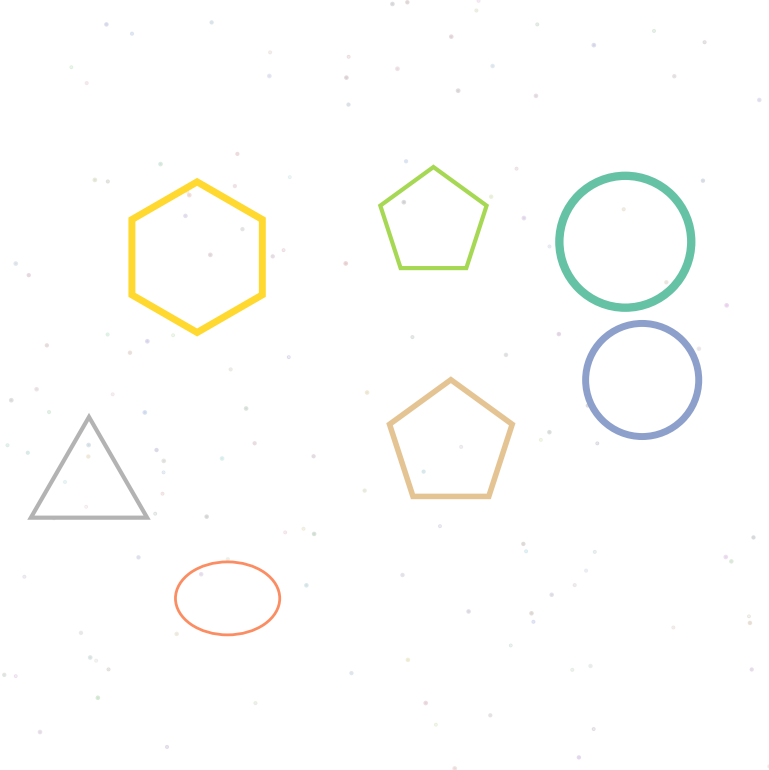[{"shape": "circle", "thickness": 3, "radius": 0.43, "center": [0.812, 0.686]}, {"shape": "oval", "thickness": 1, "radius": 0.34, "center": [0.296, 0.223]}, {"shape": "circle", "thickness": 2.5, "radius": 0.37, "center": [0.834, 0.507]}, {"shape": "pentagon", "thickness": 1.5, "radius": 0.36, "center": [0.563, 0.711]}, {"shape": "hexagon", "thickness": 2.5, "radius": 0.49, "center": [0.256, 0.666]}, {"shape": "pentagon", "thickness": 2, "radius": 0.42, "center": [0.586, 0.423]}, {"shape": "triangle", "thickness": 1.5, "radius": 0.44, "center": [0.116, 0.371]}]